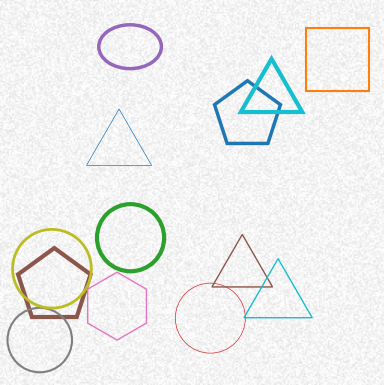[{"shape": "pentagon", "thickness": 2.5, "radius": 0.45, "center": [0.643, 0.7]}, {"shape": "triangle", "thickness": 0.5, "radius": 0.49, "center": [0.309, 0.619]}, {"shape": "square", "thickness": 1.5, "radius": 0.41, "center": [0.876, 0.845]}, {"shape": "circle", "thickness": 3, "radius": 0.44, "center": [0.339, 0.383]}, {"shape": "circle", "thickness": 0.5, "radius": 0.45, "center": [0.546, 0.174]}, {"shape": "oval", "thickness": 2.5, "radius": 0.41, "center": [0.338, 0.879]}, {"shape": "pentagon", "thickness": 3, "radius": 0.5, "center": [0.141, 0.257]}, {"shape": "triangle", "thickness": 1, "radius": 0.45, "center": [0.629, 0.3]}, {"shape": "hexagon", "thickness": 1, "radius": 0.44, "center": [0.304, 0.205]}, {"shape": "circle", "thickness": 1.5, "radius": 0.42, "center": [0.103, 0.117]}, {"shape": "circle", "thickness": 2, "radius": 0.51, "center": [0.135, 0.302]}, {"shape": "triangle", "thickness": 3, "radius": 0.46, "center": [0.705, 0.755]}, {"shape": "triangle", "thickness": 1, "radius": 0.51, "center": [0.722, 0.226]}]